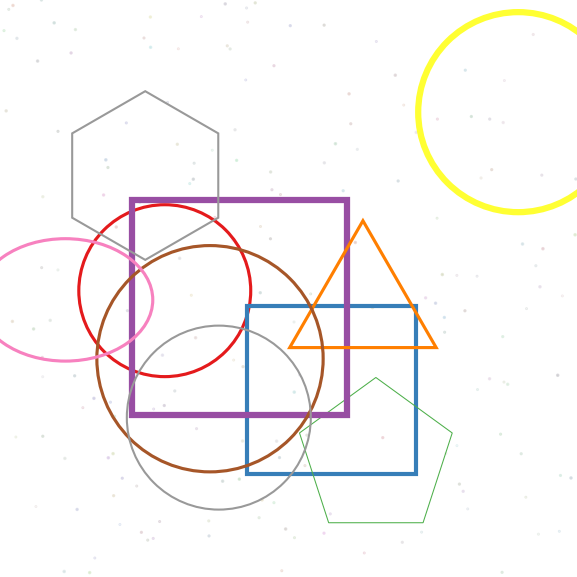[{"shape": "circle", "thickness": 1.5, "radius": 0.74, "center": [0.285, 0.496]}, {"shape": "square", "thickness": 2, "radius": 0.73, "center": [0.574, 0.323]}, {"shape": "pentagon", "thickness": 0.5, "radius": 0.7, "center": [0.651, 0.206]}, {"shape": "square", "thickness": 3, "radius": 0.93, "center": [0.415, 0.467]}, {"shape": "triangle", "thickness": 1.5, "radius": 0.73, "center": [0.628, 0.47]}, {"shape": "circle", "thickness": 3, "radius": 0.87, "center": [0.897, 0.805]}, {"shape": "circle", "thickness": 1.5, "radius": 0.98, "center": [0.364, 0.378]}, {"shape": "oval", "thickness": 1.5, "radius": 0.76, "center": [0.113, 0.48]}, {"shape": "circle", "thickness": 1, "radius": 0.8, "center": [0.379, 0.276]}, {"shape": "hexagon", "thickness": 1, "radius": 0.73, "center": [0.251, 0.695]}]